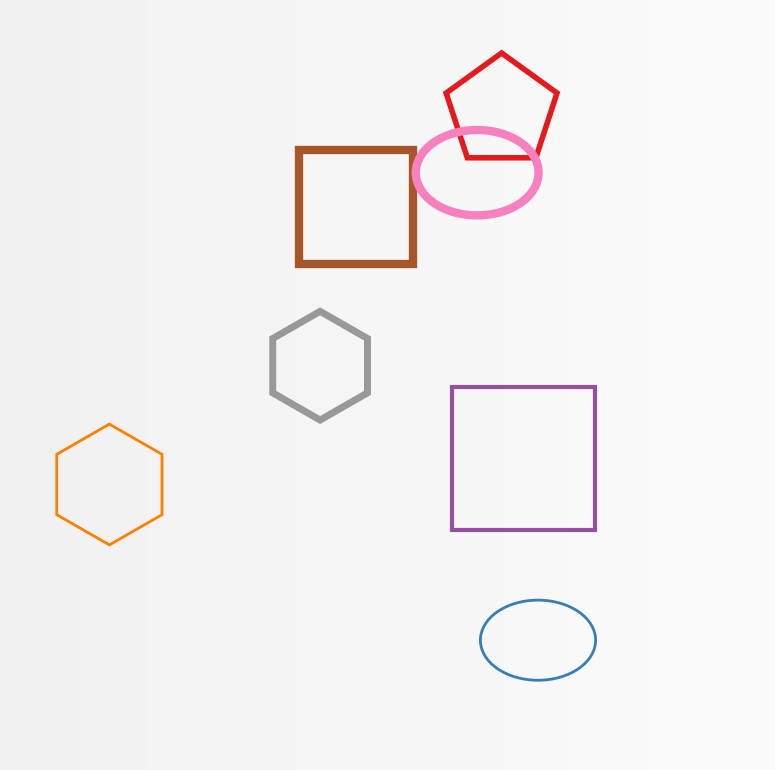[{"shape": "pentagon", "thickness": 2, "radius": 0.38, "center": [0.647, 0.856]}, {"shape": "oval", "thickness": 1, "radius": 0.37, "center": [0.694, 0.169]}, {"shape": "square", "thickness": 1.5, "radius": 0.46, "center": [0.676, 0.405]}, {"shape": "hexagon", "thickness": 1, "radius": 0.39, "center": [0.141, 0.371]}, {"shape": "square", "thickness": 3, "radius": 0.37, "center": [0.46, 0.731]}, {"shape": "oval", "thickness": 3, "radius": 0.4, "center": [0.616, 0.776]}, {"shape": "hexagon", "thickness": 2.5, "radius": 0.35, "center": [0.413, 0.525]}]